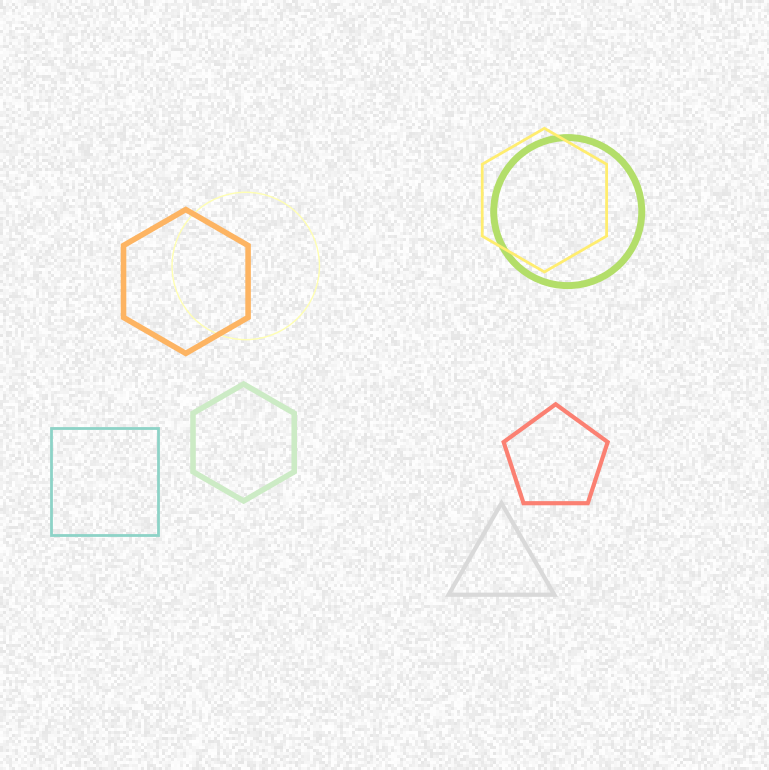[{"shape": "square", "thickness": 1, "radius": 0.35, "center": [0.136, 0.375]}, {"shape": "circle", "thickness": 0.5, "radius": 0.48, "center": [0.319, 0.655]}, {"shape": "pentagon", "thickness": 1.5, "radius": 0.36, "center": [0.722, 0.404]}, {"shape": "hexagon", "thickness": 2, "radius": 0.47, "center": [0.241, 0.634]}, {"shape": "circle", "thickness": 2.5, "radius": 0.48, "center": [0.737, 0.725]}, {"shape": "triangle", "thickness": 1.5, "radius": 0.4, "center": [0.651, 0.267]}, {"shape": "hexagon", "thickness": 2, "radius": 0.38, "center": [0.316, 0.425]}, {"shape": "hexagon", "thickness": 1, "radius": 0.47, "center": [0.707, 0.74]}]